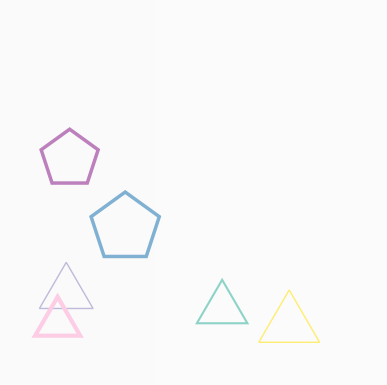[{"shape": "triangle", "thickness": 1.5, "radius": 0.38, "center": [0.573, 0.198]}, {"shape": "triangle", "thickness": 1, "radius": 0.4, "center": [0.171, 0.239]}, {"shape": "pentagon", "thickness": 2.5, "radius": 0.46, "center": [0.323, 0.409]}, {"shape": "triangle", "thickness": 3, "radius": 0.34, "center": [0.149, 0.162]}, {"shape": "pentagon", "thickness": 2.5, "radius": 0.39, "center": [0.18, 0.587]}, {"shape": "triangle", "thickness": 1, "radius": 0.45, "center": [0.746, 0.156]}]